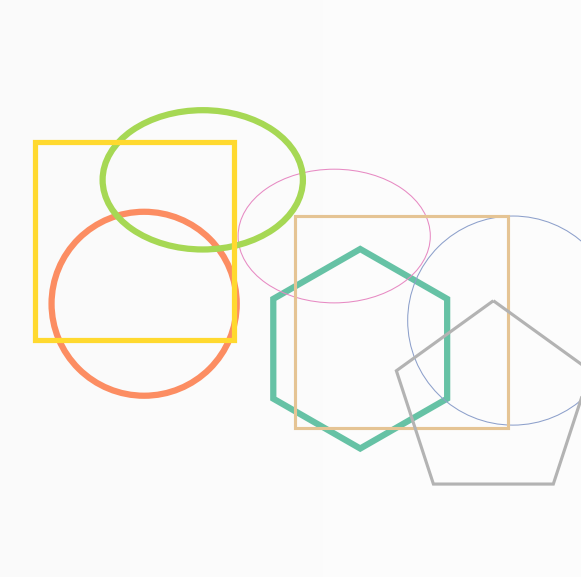[{"shape": "hexagon", "thickness": 3, "radius": 0.86, "center": [0.62, 0.395]}, {"shape": "circle", "thickness": 3, "radius": 0.8, "center": [0.248, 0.473]}, {"shape": "circle", "thickness": 0.5, "radius": 0.91, "center": [0.882, 0.444]}, {"shape": "oval", "thickness": 0.5, "radius": 0.83, "center": [0.575, 0.59]}, {"shape": "oval", "thickness": 3, "radius": 0.86, "center": [0.349, 0.688]}, {"shape": "square", "thickness": 2.5, "radius": 0.86, "center": [0.231, 0.581]}, {"shape": "square", "thickness": 1.5, "radius": 0.92, "center": [0.69, 0.442]}, {"shape": "pentagon", "thickness": 1.5, "radius": 0.88, "center": [0.849, 0.303]}]